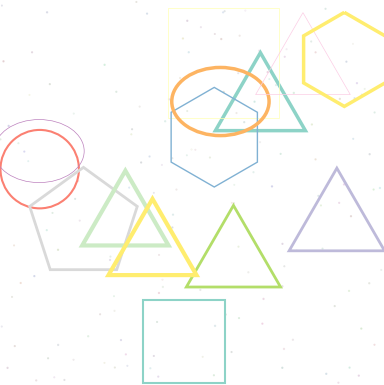[{"shape": "triangle", "thickness": 2.5, "radius": 0.68, "center": [0.676, 0.728]}, {"shape": "square", "thickness": 1.5, "radius": 0.54, "center": [0.478, 0.112]}, {"shape": "square", "thickness": 0.5, "radius": 0.72, "center": [0.581, 0.836]}, {"shape": "triangle", "thickness": 2, "radius": 0.72, "center": [0.875, 0.42]}, {"shape": "circle", "thickness": 1.5, "radius": 0.51, "center": [0.103, 0.561]}, {"shape": "hexagon", "thickness": 1, "radius": 0.65, "center": [0.557, 0.644]}, {"shape": "oval", "thickness": 2.5, "radius": 0.63, "center": [0.573, 0.736]}, {"shape": "triangle", "thickness": 2, "radius": 0.71, "center": [0.606, 0.325]}, {"shape": "triangle", "thickness": 0.5, "radius": 0.71, "center": [0.787, 0.825]}, {"shape": "pentagon", "thickness": 2, "radius": 0.73, "center": [0.217, 0.418]}, {"shape": "oval", "thickness": 0.5, "radius": 0.58, "center": [0.102, 0.608]}, {"shape": "triangle", "thickness": 3, "radius": 0.65, "center": [0.326, 0.427]}, {"shape": "hexagon", "thickness": 2.5, "radius": 0.61, "center": [0.894, 0.846]}, {"shape": "triangle", "thickness": 3, "radius": 0.66, "center": [0.396, 0.351]}]